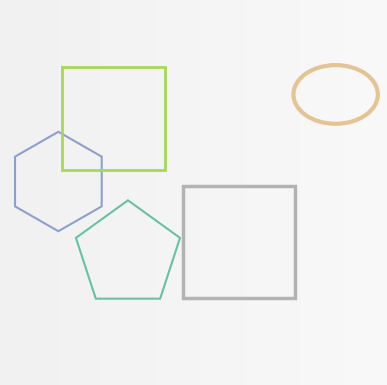[{"shape": "pentagon", "thickness": 1.5, "radius": 0.71, "center": [0.33, 0.338]}, {"shape": "hexagon", "thickness": 1.5, "radius": 0.65, "center": [0.151, 0.529]}, {"shape": "square", "thickness": 2, "radius": 0.67, "center": [0.293, 0.691]}, {"shape": "oval", "thickness": 3, "radius": 0.54, "center": [0.866, 0.755]}, {"shape": "square", "thickness": 2.5, "radius": 0.73, "center": [0.617, 0.37]}]